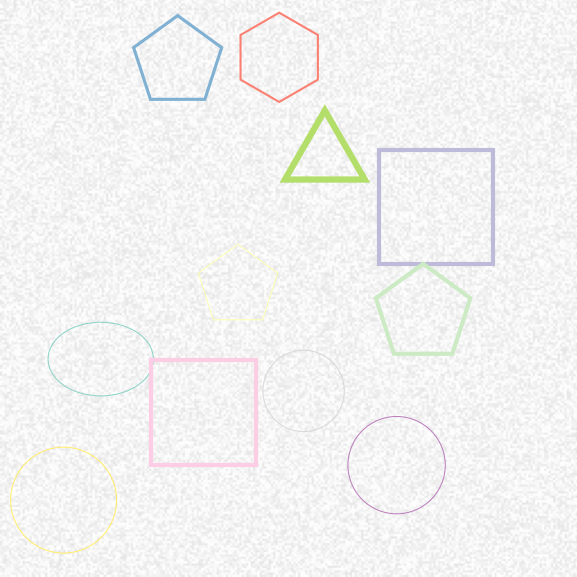[{"shape": "oval", "thickness": 0.5, "radius": 0.46, "center": [0.174, 0.377]}, {"shape": "pentagon", "thickness": 0.5, "radius": 0.36, "center": [0.412, 0.504]}, {"shape": "square", "thickness": 2, "radius": 0.49, "center": [0.755, 0.641]}, {"shape": "hexagon", "thickness": 1, "radius": 0.39, "center": [0.483, 0.9]}, {"shape": "pentagon", "thickness": 1.5, "radius": 0.4, "center": [0.308, 0.892]}, {"shape": "triangle", "thickness": 3, "radius": 0.4, "center": [0.562, 0.728]}, {"shape": "square", "thickness": 2, "radius": 0.45, "center": [0.353, 0.285]}, {"shape": "circle", "thickness": 0.5, "radius": 0.35, "center": [0.526, 0.322]}, {"shape": "circle", "thickness": 0.5, "radius": 0.42, "center": [0.687, 0.194]}, {"shape": "pentagon", "thickness": 2, "radius": 0.43, "center": [0.733, 0.456]}, {"shape": "circle", "thickness": 0.5, "radius": 0.46, "center": [0.11, 0.133]}]